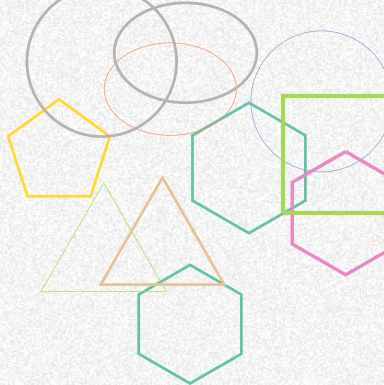[{"shape": "hexagon", "thickness": 2, "radius": 0.77, "center": [0.494, 0.158]}, {"shape": "hexagon", "thickness": 2, "radius": 0.85, "center": [0.647, 0.564]}, {"shape": "oval", "thickness": 0.5, "radius": 0.86, "center": [0.442, 0.769]}, {"shape": "circle", "thickness": 0.5, "radius": 0.92, "center": [0.835, 0.737]}, {"shape": "hexagon", "thickness": 2.5, "radius": 0.8, "center": [0.898, 0.446]}, {"shape": "triangle", "thickness": 0.5, "radius": 0.94, "center": [0.27, 0.337]}, {"shape": "square", "thickness": 3, "radius": 0.76, "center": [0.888, 0.598]}, {"shape": "pentagon", "thickness": 2, "radius": 0.7, "center": [0.153, 0.603]}, {"shape": "triangle", "thickness": 2, "radius": 0.93, "center": [0.422, 0.353]}, {"shape": "oval", "thickness": 2, "radius": 0.93, "center": [0.482, 0.863]}, {"shape": "circle", "thickness": 2, "radius": 0.97, "center": [0.264, 0.84]}]